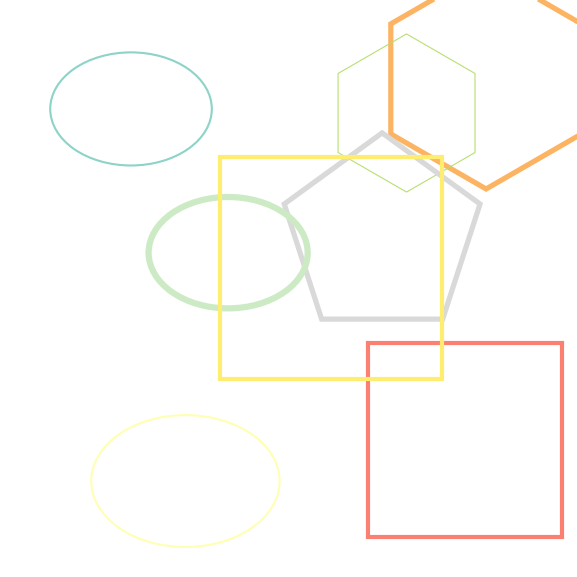[{"shape": "oval", "thickness": 1, "radius": 0.7, "center": [0.227, 0.811]}, {"shape": "oval", "thickness": 1, "radius": 0.82, "center": [0.321, 0.166]}, {"shape": "square", "thickness": 2, "radius": 0.84, "center": [0.805, 0.237]}, {"shape": "hexagon", "thickness": 2.5, "radius": 0.95, "center": [0.842, 0.862]}, {"shape": "hexagon", "thickness": 0.5, "radius": 0.68, "center": [0.704, 0.803]}, {"shape": "pentagon", "thickness": 2.5, "radius": 0.89, "center": [0.662, 0.591]}, {"shape": "oval", "thickness": 3, "radius": 0.69, "center": [0.395, 0.562]}, {"shape": "square", "thickness": 2, "radius": 0.96, "center": [0.573, 0.535]}]